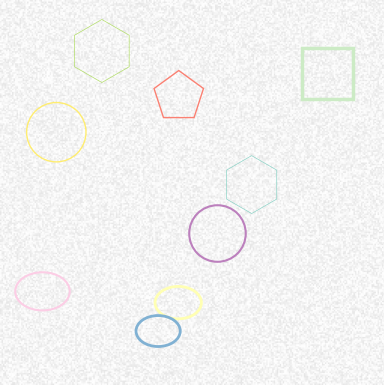[{"shape": "hexagon", "thickness": 0.5, "radius": 0.38, "center": [0.654, 0.521]}, {"shape": "oval", "thickness": 2, "radius": 0.3, "center": [0.463, 0.214]}, {"shape": "pentagon", "thickness": 1, "radius": 0.34, "center": [0.464, 0.749]}, {"shape": "oval", "thickness": 2, "radius": 0.29, "center": [0.411, 0.14]}, {"shape": "hexagon", "thickness": 0.5, "radius": 0.41, "center": [0.265, 0.868]}, {"shape": "oval", "thickness": 1.5, "radius": 0.35, "center": [0.11, 0.243]}, {"shape": "circle", "thickness": 1.5, "radius": 0.37, "center": [0.565, 0.393]}, {"shape": "square", "thickness": 2.5, "radius": 0.33, "center": [0.851, 0.809]}, {"shape": "circle", "thickness": 1, "radius": 0.39, "center": [0.146, 0.657]}]